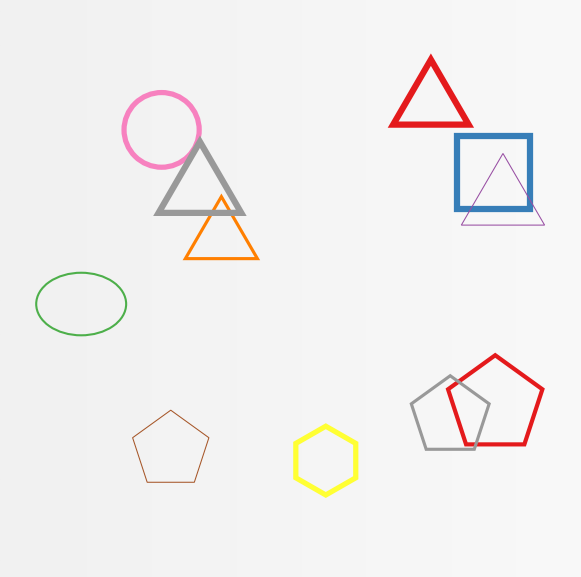[{"shape": "triangle", "thickness": 3, "radius": 0.37, "center": [0.741, 0.821]}, {"shape": "pentagon", "thickness": 2, "radius": 0.43, "center": [0.852, 0.299]}, {"shape": "square", "thickness": 3, "radius": 0.32, "center": [0.849, 0.7]}, {"shape": "oval", "thickness": 1, "radius": 0.39, "center": [0.14, 0.473]}, {"shape": "triangle", "thickness": 0.5, "radius": 0.41, "center": [0.865, 0.651]}, {"shape": "triangle", "thickness": 1.5, "radius": 0.36, "center": [0.381, 0.587]}, {"shape": "hexagon", "thickness": 2.5, "radius": 0.3, "center": [0.561, 0.202]}, {"shape": "pentagon", "thickness": 0.5, "radius": 0.34, "center": [0.294, 0.22]}, {"shape": "circle", "thickness": 2.5, "radius": 0.32, "center": [0.278, 0.774]}, {"shape": "triangle", "thickness": 3, "radius": 0.41, "center": [0.344, 0.672]}, {"shape": "pentagon", "thickness": 1.5, "radius": 0.35, "center": [0.775, 0.278]}]